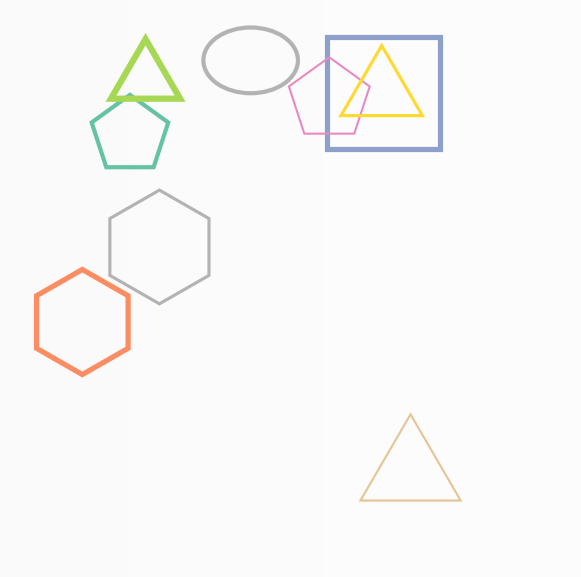[{"shape": "pentagon", "thickness": 2, "radius": 0.35, "center": [0.224, 0.766]}, {"shape": "hexagon", "thickness": 2.5, "radius": 0.45, "center": [0.142, 0.442]}, {"shape": "square", "thickness": 2.5, "radius": 0.49, "center": [0.66, 0.838]}, {"shape": "pentagon", "thickness": 1, "radius": 0.37, "center": [0.567, 0.827]}, {"shape": "triangle", "thickness": 3, "radius": 0.34, "center": [0.25, 0.863]}, {"shape": "triangle", "thickness": 1.5, "radius": 0.4, "center": [0.657, 0.839]}, {"shape": "triangle", "thickness": 1, "radius": 0.5, "center": [0.706, 0.182]}, {"shape": "oval", "thickness": 2, "radius": 0.41, "center": [0.431, 0.895]}, {"shape": "hexagon", "thickness": 1.5, "radius": 0.49, "center": [0.274, 0.571]}]